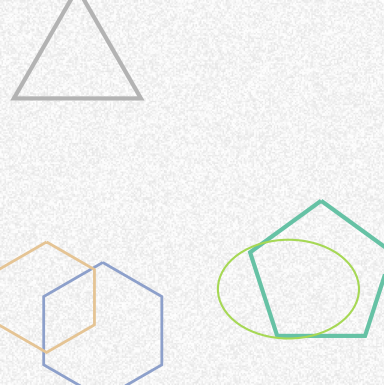[{"shape": "pentagon", "thickness": 3, "radius": 0.97, "center": [0.834, 0.285]}, {"shape": "hexagon", "thickness": 2, "radius": 0.89, "center": [0.267, 0.141]}, {"shape": "oval", "thickness": 1.5, "radius": 0.92, "center": [0.749, 0.249]}, {"shape": "hexagon", "thickness": 2, "radius": 0.72, "center": [0.121, 0.228]}, {"shape": "triangle", "thickness": 3, "radius": 0.95, "center": [0.201, 0.84]}]